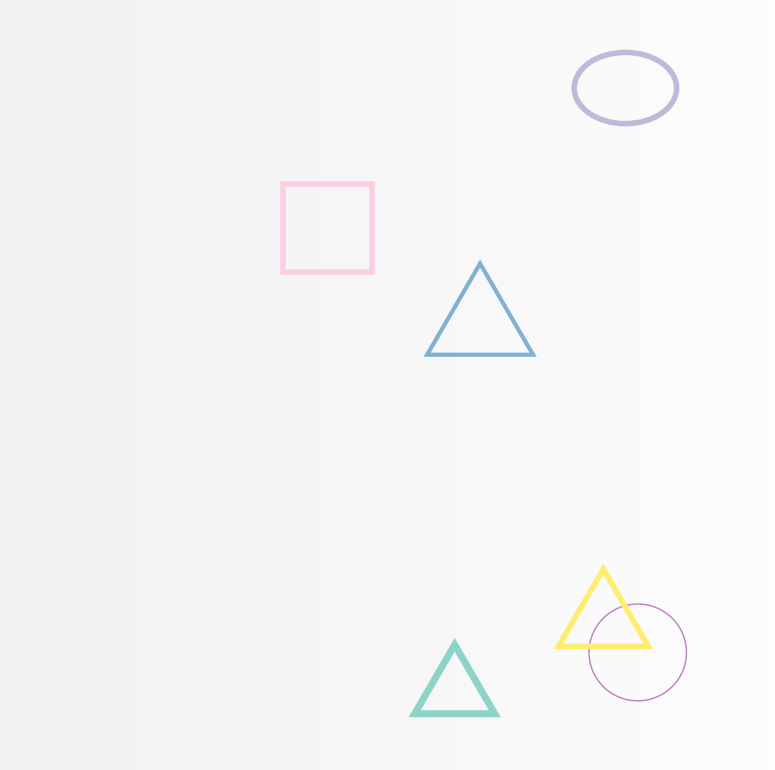[{"shape": "triangle", "thickness": 2.5, "radius": 0.3, "center": [0.587, 0.103]}, {"shape": "oval", "thickness": 2, "radius": 0.33, "center": [0.807, 0.886]}, {"shape": "triangle", "thickness": 1.5, "radius": 0.39, "center": [0.619, 0.579]}, {"shape": "square", "thickness": 2, "radius": 0.29, "center": [0.422, 0.704]}, {"shape": "circle", "thickness": 0.5, "radius": 0.31, "center": [0.823, 0.153]}, {"shape": "triangle", "thickness": 2, "radius": 0.33, "center": [0.779, 0.194]}]